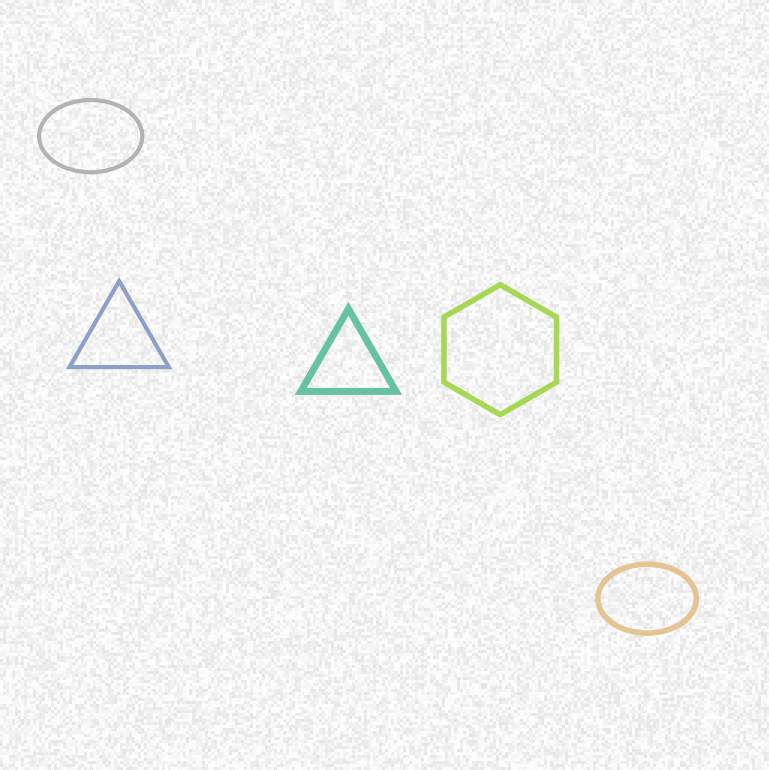[{"shape": "triangle", "thickness": 2.5, "radius": 0.36, "center": [0.453, 0.527]}, {"shape": "triangle", "thickness": 1.5, "radius": 0.37, "center": [0.155, 0.56]}, {"shape": "hexagon", "thickness": 2, "radius": 0.42, "center": [0.65, 0.546]}, {"shape": "oval", "thickness": 2, "radius": 0.32, "center": [0.84, 0.223]}, {"shape": "oval", "thickness": 1.5, "radius": 0.34, "center": [0.118, 0.823]}]